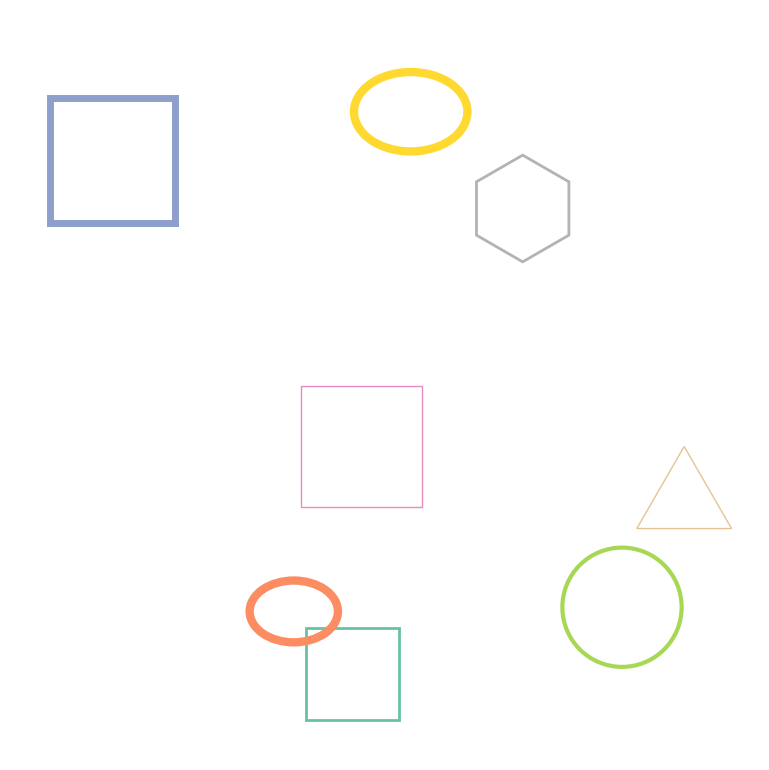[{"shape": "square", "thickness": 1, "radius": 0.3, "center": [0.458, 0.125]}, {"shape": "oval", "thickness": 3, "radius": 0.29, "center": [0.382, 0.206]}, {"shape": "square", "thickness": 2.5, "radius": 0.41, "center": [0.146, 0.792]}, {"shape": "square", "thickness": 0.5, "radius": 0.39, "center": [0.469, 0.42]}, {"shape": "circle", "thickness": 1.5, "radius": 0.39, "center": [0.808, 0.211]}, {"shape": "oval", "thickness": 3, "radius": 0.37, "center": [0.533, 0.855]}, {"shape": "triangle", "thickness": 0.5, "radius": 0.36, "center": [0.889, 0.349]}, {"shape": "hexagon", "thickness": 1, "radius": 0.35, "center": [0.679, 0.729]}]